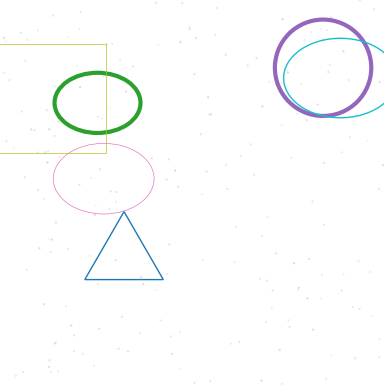[{"shape": "triangle", "thickness": 1, "radius": 0.59, "center": [0.322, 0.333]}, {"shape": "oval", "thickness": 3, "radius": 0.56, "center": [0.253, 0.733]}, {"shape": "circle", "thickness": 3, "radius": 0.63, "center": [0.839, 0.824]}, {"shape": "oval", "thickness": 0.5, "radius": 0.65, "center": [0.269, 0.536]}, {"shape": "square", "thickness": 0.5, "radius": 0.71, "center": [0.134, 0.745]}, {"shape": "oval", "thickness": 1, "radius": 0.74, "center": [0.884, 0.797]}]